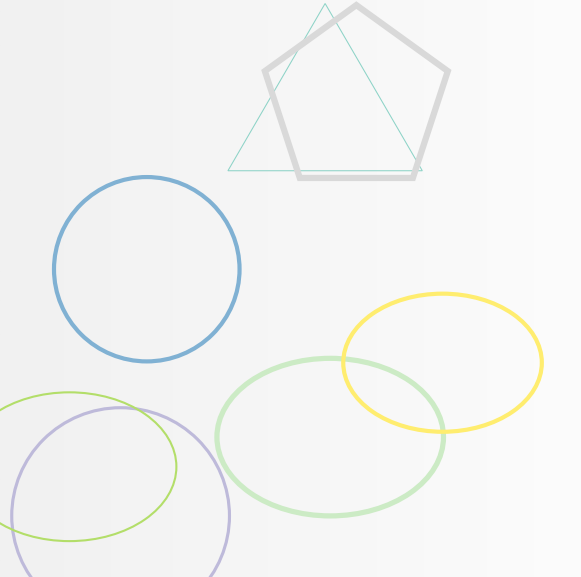[{"shape": "triangle", "thickness": 0.5, "radius": 0.97, "center": [0.559, 0.8]}, {"shape": "circle", "thickness": 1.5, "radius": 0.94, "center": [0.207, 0.106]}, {"shape": "circle", "thickness": 2, "radius": 0.8, "center": [0.253, 0.533]}, {"shape": "oval", "thickness": 1, "radius": 0.92, "center": [0.119, 0.191]}, {"shape": "pentagon", "thickness": 3, "radius": 0.83, "center": [0.613, 0.825]}, {"shape": "oval", "thickness": 2.5, "radius": 0.97, "center": [0.568, 0.242]}, {"shape": "oval", "thickness": 2, "radius": 0.85, "center": [0.761, 0.371]}]